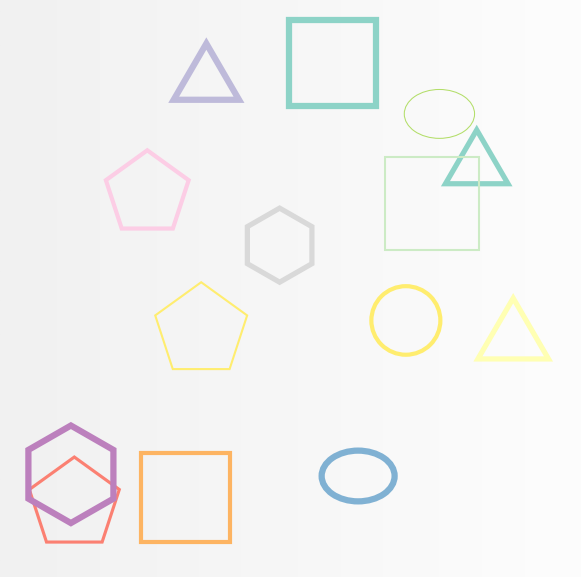[{"shape": "triangle", "thickness": 2.5, "radius": 0.31, "center": [0.82, 0.712]}, {"shape": "square", "thickness": 3, "radius": 0.37, "center": [0.572, 0.889]}, {"shape": "triangle", "thickness": 2.5, "radius": 0.35, "center": [0.883, 0.413]}, {"shape": "triangle", "thickness": 3, "radius": 0.32, "center": [0.355, 0.859]}, {"shape": "pentagon", "thickness": 1.5, "radius": 0.41, "center": [0.128, 0.126]}, {"shape": "oval", "thickness": 3, "radius": 0.31, "center": [0.616, 0.175]}, {"shape": "square", "thickness": 2, "radius": 0.38, "center": [0.319, 0.138]}, {"shape": "oval", "thickness": 0.5, "radius": 0.3, "center": [0.756, 0.802]}, {"shape": "pentagon", "thickness": 2, "radius": 0.37, "center": [0.253, 0.664]}, {"shape": "hexagon", "thickness": 2.5, "radius": 0.32, "center": [0.481, 0.575]}, {"shape": "hexagon", "thickness": 3, "radius": 0.42, "center": [0.122, 0.178]}, {"shape": "square", "thickness": 1, "radius": 0.41, "center": [0.743, 0.647]}, {"shape": "circle", "thickness": 2, "radius": 0.3, "center": [0.698, 0.444]}, {"shape": "pentagon", "thickness": 1, "radius": 0.42, "center": [0.346, 0.427]}]